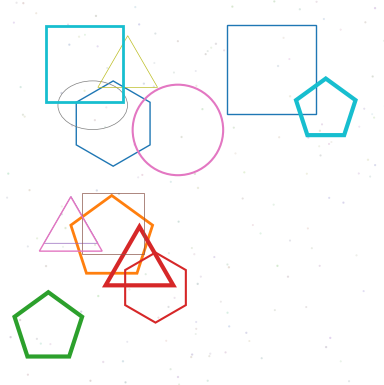[{"shape": "square", "thickness": 1, "radius": 0.58, "center": [0.704, 0.82]}, {"shape": "hexagon", "thickness": 1, "radius": 0.55, "center": [0.294, 0.679]}, {"shape": "pentagon", "thickness": 2, "radius": 0.56, "center": [0.29, 0.381]}, {"shape": "pentagon", "thickness": 3, "radius": 0.46, "center": [0.125, 0.149]}, {"shape": "hexagon", "thickness": 1.5, "radius": 0.46, "center": [0.404, 0.253]}, {"shape": "triangle", "thickness": 3, "radius": 0.51, "center": [0.362, 0.31]}, {"shape": "triangle", "thickness": 0.5, "radius": 0.41, "center": [0.184, 0.409]}, {"shape": "square", "thickness": 0.5, "radius": 0.4, "center": [0.294, 0.419]}, {"shape": "circle", "thickness": 1.5, "radius": 0.59, "center": [0.462, 0.662]}, {"shape": "triangle", "thickness": 1, "radius": 0.47, "center": [0.184, 0.395]}, {"shape": "oval", "thickness": 0.5, "radius": 0.45, "center": [0.241, 0.727]}, {"shape": "triangle", "thickness": 0.5, "radius": 0.45, "center": [0.332, 0.818]}, {"shape": "pentagon", "thickness": 3, "radius": 0.41, "center": [0.846, 0.715]}, {"shape": "square", "thickness": 2, "radius": 0.5, "center": [0.219, 0.834]}]